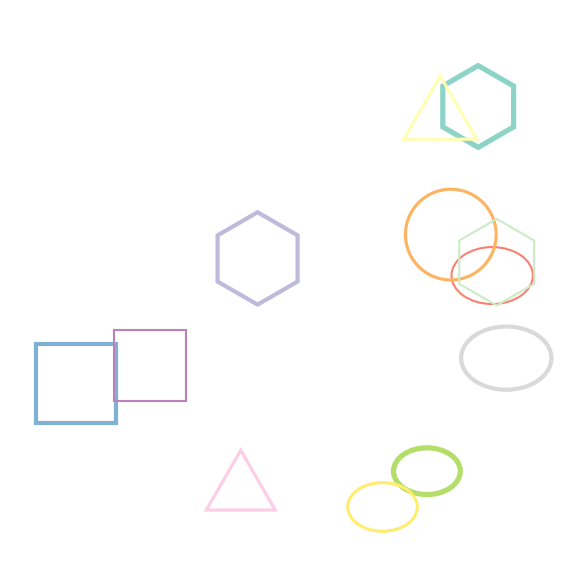[{"shape": "hexagon", "thickness": 2.5, "radius": 0.35, "center": [0.828, 0.815]}, {"shape": "triangle", "thickness": 1.5, "radius": 0.36, "center": [0.762, 0.795]}, {"shape": "hexagon", "thickness": 2, "radius": 0.4, "center": [0.446, 0.552]}, {"shape": "oval", "thickness": 1, "radius": 0.35, "center": [0.852, 0.522]}, {"shape": "square", "thickness": 2, "radius": 0.34, "center": [0.132, 0.335]}, {"shape": "circle", "thickness": 1.5, "radius": 0.39, "center": [0.781, 0.593]}, {"shape": "oval", "thickness": 2.5, "radius": 0.29, "center": [0.739, 0.183]}, {"shape": "triangle", "thickness": 1.5, "radius": 0.34, "center": [0.417, 0.15]}, {"shape": "oval", "thickness": 2, "radius": 0.39, "center": [0.877, 0.379]}, {"shape": "square", "thickness": 1, "radius": 0.31, "center": [0.26, 0.366]}, {"shape": "hexagon", "thickness": 1, "radius": 0.37, "center": [0.86, 0.545]}, {"shape": "oval", "thickness": 1.5, "radius": 0.3, "center": [0.662, 0.121]}]